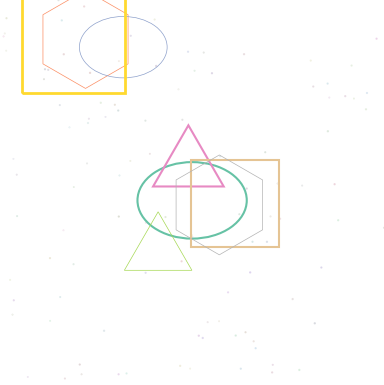[{"shape": "oval", "thickness": 1.5, "radius": 0.71, "center": [0.499, 0.48]}, {"shape": "hexagon", "thickness": 0.5, "radius": 0.64, "center": [0.222, 0.898]}, {"shape": "oval", "thickness": 0.5, "radius": 0.57, "center": [0.32, 0.877]}, {"shape": "triangle", "thickness": 1.5, "radius": 0.53, "center": [0.489, 0.569]}, {"shape": "triangle", "thickness": 0.5, "radius": 0.51, "center": [0.411, 0.349]}, {"shape": "square", "thickness": 2, "radius": 0.67, "center": [0.191, 0.894]}, {"shape": "square", "thickness": 1.5, "radius": 0.57, "center": [0.611, 0.471]}, {"shape": "hexagon", "thickness": 0.5, "radius": 0.65, "center": [0.57, 0.468]}]